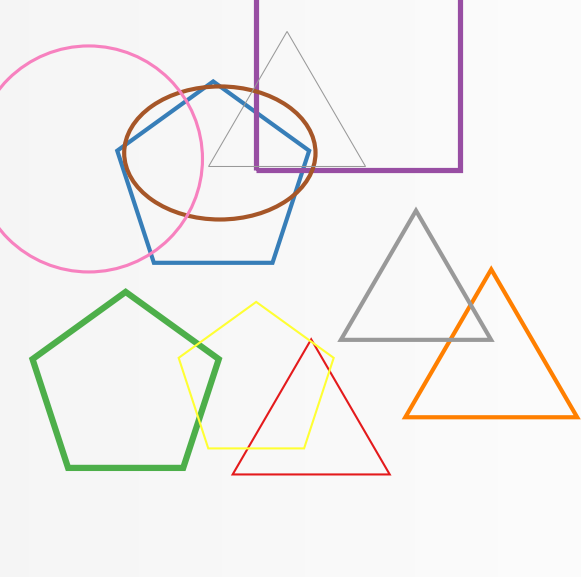[{"shape": "triangle", "thickness": 1, "radius": 0.78, "center": [0.535, 0.256]}, {"shape": "pentagon", "thickness": 2, "radius": 0.87, "center": [0.367, 0.685]}, {"shape": "pentagon", "thickness": 3, "radius": 0.84, "center": [0.216, 0.325]}, {"shape": "square", "thickness": 2.5, "radius": 0.88, "center": [0.617, 0.88]}, {"shape": "triangle", "thickness": 2, "radius": 0.85, "center": [0.845, 0.362]}, {"shape": "pentagon", "thickness": 1, "radius": 0.7, "center": [0.441, 0.336]}, {"shape": "oval", "thickness": 2, "radius": 0.82, "center": [0.378, 0.734]}, {"shape": "circle", "thickness": 1.5, "radius": 0.98, "center": [0.153, 0.724]}, {"shape": "triangle", "thickness": 0.5, "radius": 0.78, "center": [0.494, 0.789]}, {"shape": "triangle", "thickness": 2, "radius": 0.75, "center": [0.716, 0.485]}]